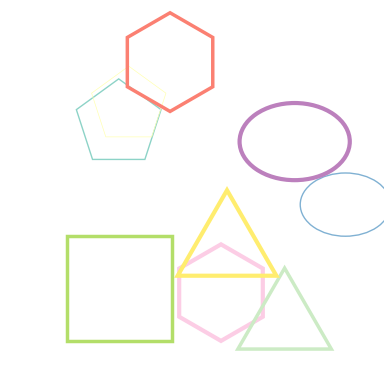[{"shape": "pentagon", "thickness": 1, "radius": 0.58, "center": [0.308, 0.679]}, {"shape": "pentagon", "thickness": 0.5, "radius": 0.51, "center": [0.334, 0.727]}, {"shape": "hexagon", "thickness": 2.5, "radius": 0.64, "center": [0.442, 0.839]}, {"shape": "oval", "thickness": 1, "radius": 0.59, "center": [0.897, 0.469]}, {"shape": "square", "thickness": 2.5, "radius": 0.68, "center": [0.311, 0.251]}, {"shape": "hexagon", "thickness": 3, "radius": 0.63, "center": [0.574, 0.24]}, {"shape": "oval", "thickness": 3, "radius": 0.72, "center": [0.765, 0.632]}, {"shape": "triangle", "thickness": 2.5, "radius": 0.7, "center": [0.739, 0.163]}, {"shape": "triangle", "thickness": 3, "radius": 0.74, "center": [0.59, 0.358]}]